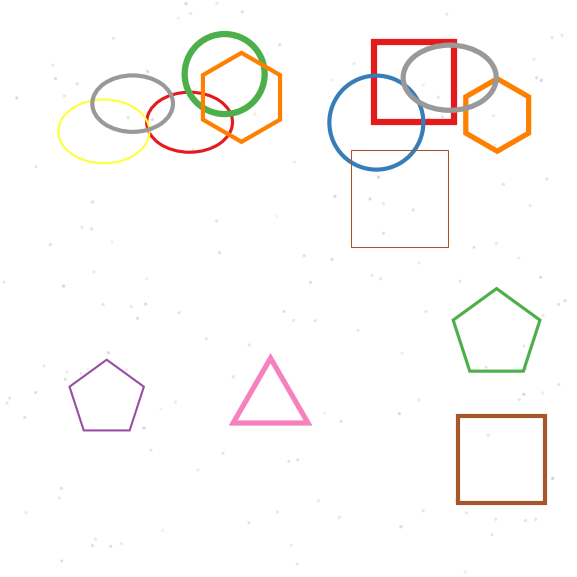[{"shape": "oval", "thickness": 1.5, "radius": 0.37, "center": [0.328, 0.788]}, {"shape": "square", "thickness": 3, "radius": 0.35, "center": [0.717, 0.857]}, {"shape": "circle", "thickness": 2, "radius": 0.41, "center": [0.652, 0.787]}, {"shape": "circle", "thickness": 3, "radius": 0.35, "center": [0.389, 0.871]}, {"shape": "pentagon", "thickness": 1.5, "radius": 0.4, "center": [0.86, 0.42]}, {"shape": "pentagon", "thickness": 1, "radius": 0.34, "center": [0.185, 0.309]}, {"shape": "hexagon", "thickness": 2, "radius": 0.39, "center": [0.418, 0.831]}, {"shape": "hexagon", "thickness": 2.5, "radius": 0.31, "center": [0.861, 0.8]}, {"shape": "oval", "thickness": 1, "radius": 0.39, "center": [0.18, 0.772]}, {"shape": "square", "thickness": 0.5, "radius": 0.42, "center": [0.691, 0.656]}, {"shape": "square", "thickness": 2, "radius": 0.38, "center": [0.869, 0.204]}, {"shape": "triangle", "thickness": 2.5, "radius": 0.37, "center": [0.469, 0.304]}, {"shape": "oval", "thickness": 2.5, "radius": 0.4, "center": [0.779, 0.865]}, {"shape": "oval", "thickness": 2, "radius": 0.35, "center": [0.23, 0.82]}]